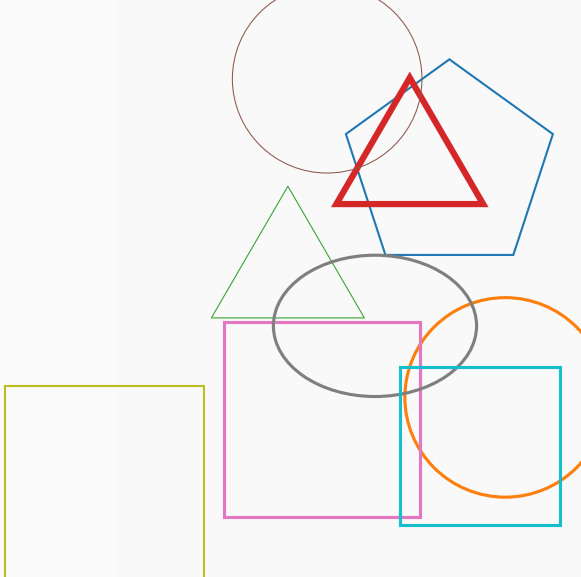[{"shape": "pentagon", "thickness": 1, "radius": 0.94, "center": [0.773, 0.709]}, {"shape": "circle", "thickness": 1.5, "radius": 0.86, "center": [0.869, 0.311]}, {"shape": "triangle", "thickness": 0.5, "radius": 0.76, "center": [0.495, 0.525]}, {"shape": "triangle", "thickness": 3, "radius": 0.73, "center": [0.705, 0.719]}, {"shape": "circle", "thickness": 0.5, "radius": 0.82, "center": [0.563, 0.863]}, {"shape": "square", "thickness": 1.5, "radius": 0.84, "center": [0.554, 0.272]}, {"shape": "oval", "thickness": 1.5, "radius": 0.87, "center": [0.645, 0.435]}, {"shape": "square", "thickness": 1, "radius": 0.86, "center": [0.18, 0.158]}, {"shape": "square", "thickness": 1.5, "radius": 0.68, "center": [0.826, 0.227]}]